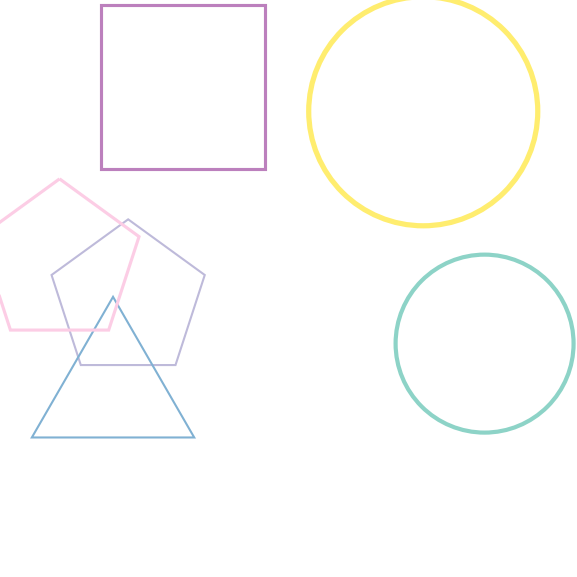[{"shape": "circle", "thickness": 2, "radius": 0.77, "center": [0.839, 0.404]}, {"shape": "pentagon", "thickness": 1, "radius": 0.7, "center": [0.222, 0.48]}, {"shape": "triangle", "thickness": 1, "radius": 0.81, "center": [0.196, 0.323]}, {"shape": "pentagon", "thickness": 1.5, "radius": 0.72, "center": [0.103, 0.545]}, {"shape": "square", "thickness": 1.5, "radius": 0.71, "center": [0.317, 0.849]}, {"shape": "circle", "thickness": 2.5, "radius": 0.99, "center": [0.733, 0.806]}]